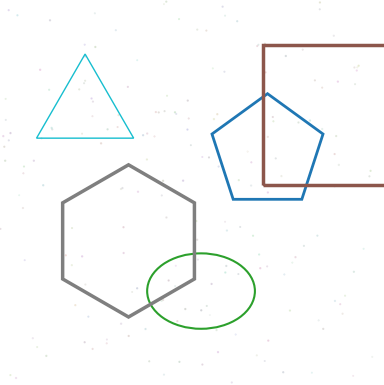[{"shape": "pentagon", "thickness": 2, "radius": 0.76, "center": [0.695, 0.605]}, {"shape": "oval", "thickness": 1.5, "radius": 0.7, "center": [0.522, 0.244]}, {"shape": "square", "thickness": 2.5, "radius": 0.91, "center": [0.866, 0.701]}, {"shape": "hexagon", "thickness": 2.5, "radius": 0.99, "center": [0.334, 0.374]}, {"shape": "triangle", "thickness": 1, "radius": 0.73, "center": [0.221, 0.714]}]